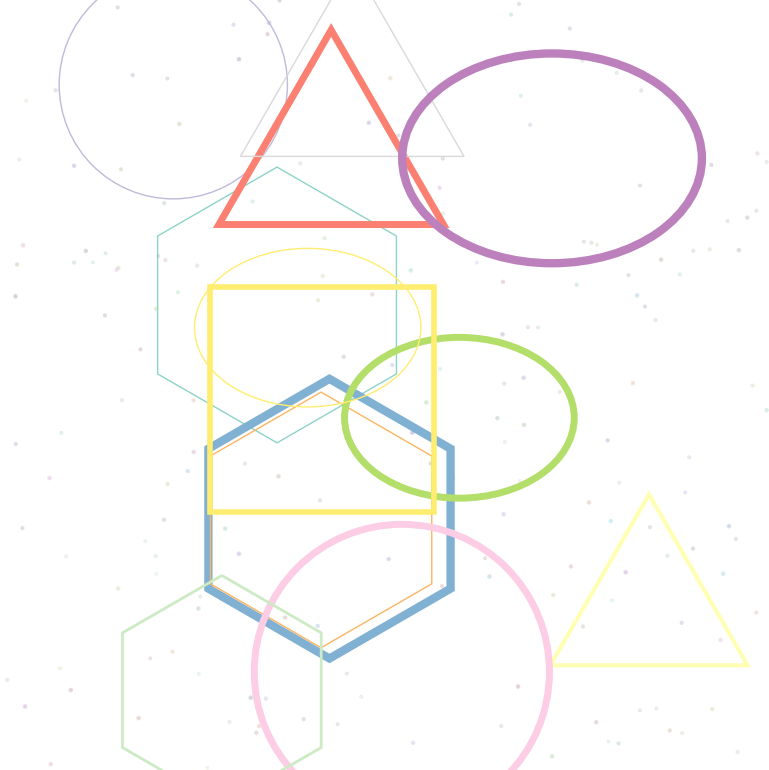[{"shape": "hexagon", "thickness": 0.5, "radius": 0.9, "center": [0.36, 0.604]}, {"shape": "triangle", "thickness": 1.5, "radius": 0.74, "center": [0.843, 0.21]}, {"shape": "circle", "thickness": 0.5, "radius": 0.74, "center": [0.225, 0.89]}, {"shape": "triangle", "thickness": 2.5, "radius": 0.84, "center": [0.43, 0.793]}, {"shape": "hexagon", "thickness": 3, "radius": 0.91, "center": [0.428, 0.326]}, {"shape": "hexagon", "thickness": 0.5, "radius": 0.83, "center": [0.417, 0.325]}, {"shape": "oval", "thickness": 2.5, "radius": 0.75, "center": [0.597, 0.457]}, {"shape": "circle", "thickness": 2.5, "radius": 0.96, "center": [0.522, 0.127]}, {"shape": "triangle", "thickness": 0.5, "radius": 0.84, "center": [0.457, 0.881]}, {"shape": "oval", "thickness": 3, "radius": 0.97, "center": [0.717, 0.794]}, {"shape": "hexagon", "thickness": 1, "radius": 0.74, "center": [0.288, 0.104]}, {"shape": "oval", "thickness": 0.5, "radius": 0.74, "center": [0.4, 0.574]}, {"shape": "square", "thickness": 2, "radius": 0.73, "center": [0.418, 0.481]}]